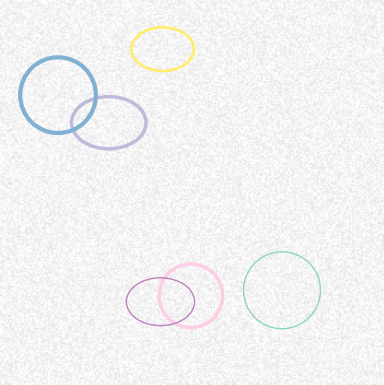[{"shape": "circle", "thickness": 1, "radius": 0.5, "center": [0.733, 0.246]}, {"shape": "oval", "thickness": 2.5, "radius": 0.48, "center": [0.283, 0.681]}, {"shape": "circle", "thickness": 3, "radius": 0.49, "center": [0.151, 0.753]}, {"shape": "circle", "thickness": 2.5, "radius": 0.41, "center": [0.496, 0.232]}, {"shape": "oval", "thickness": 1, "radius": 0.44, "center": [0.417, 0.216]}, {"shape": "oval", "thickness": 2, "radius": 0.41, "center": [0.422, 0.872]}]